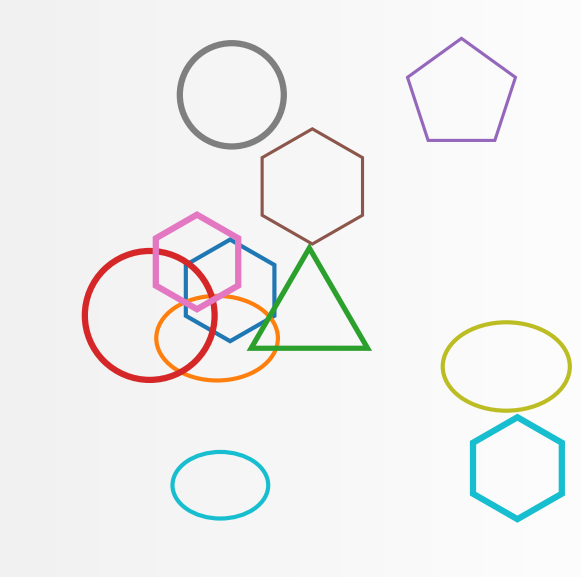[{"shape": "hexagon", "thickness": 2, "radius": 0.44, "center": [0.396, 0.496]}, {"shape": "oval", "thickness": 2, "radius": 0.52, "center": [0.373, 0.414]}, {"shape": "triangle", "thickness": 2.5, "radius": 0.58, "center": [0.532, 0.454]}, {"shape": "circle", "thickness": 3, "radius": 0.56, "center": [0.258, 0.453]}, {"shape": "pentagon", "thickness": 1.5, "radius": 0.49, "center": [0.794, 0.835]}, {"shape": "hexagon", "thickness": 1.5, "radius": 0.5, "center": [0.537, 0.676]}, {"shape": "hexagon", "thickness": 3, "radius": 0.41, "center": [0.339, 0.546]}, {"shape": "circle", "thickness": 3, "radius": 0.45, "center": [0.399, 0.835]}, {"shape": "oval", "thickness": 2, "radius": 0.55, "center": [0.871, 0.365]}, {"shape": "hexagon", "thickness": 3, "radius": 0.44, "center": [0.89, 0.188]}, {"shape": "oval", "thickness": 2, "radius": 0.41, "center": [0.379, 0.159]}]